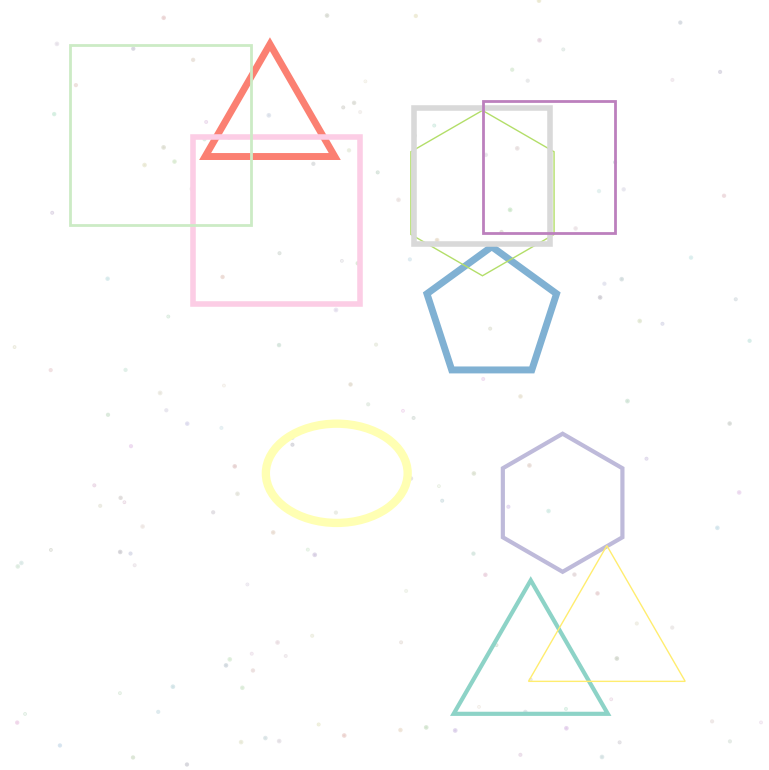[{"shape": "triangle", "thickness": 1.5, "radius": 0.58, "center": [0.689, 0.131]}, {"shape": "oval", "thickness": 3, "radius": 0.46, "center": [0.437, 0.385]}, {"shape": "hexagon", "thickness": 1.5, "radius": 0.45, "center": [0.731, 0.347]}, {"shape": "triangle", "thickness": 2.5, "radius": 0.49, "center": [0.351, 0.845]}, {"shape": "pentagon", "thickness": 2.5, "radius": 0.44, "center": [0.639, 0.591]}, {"shape": "hexagon", "thickness": 0.5, "radius": 0.54, "center": [0.627, 0.749]}, {"shape": "square", "thickness": 2, "radius": 0.54, "center": [0.359, 0.714]}, {"shape": "square", "thickness": 2, "radius": 0.44, "center": [0.626, 0.771]}, {"shape": "square", "thickness": 1, "radius": 0.43, "center": [0.713, 0.783]}, {"shape": "square", "thickness": 1, "radius": 0.59, "center": [0.208, 0.825]}, {"shape": "triangle", "thickness": 0.5, "radius": 0.59, "center": [0.788, 0.174]}]